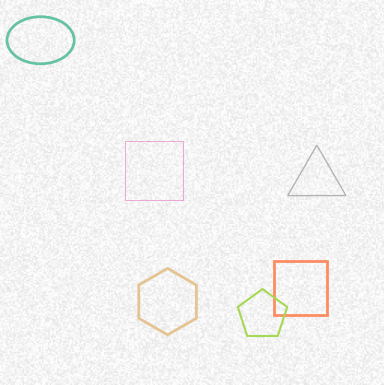[{"shape": "oval", "thickness": 2, "radius": 0.44, "center": [0.105, 0.895]}, {"shape": "square", "thickness": 2, "radius": 0.35, "center": [0.78, 0.252]}, {"shape": "square", "thickness": 0.5, "radius": 0.38, "center": [0.4, 0.557]}, {"shape": "pentagon", "thickness": 1.5, "radius": 0.34, "center": [0.682, 0.182]}, {"shape": "hexagon", "thickness": 2, "radius": 0.43, "center": [0.435, 0.217]}, {"shape": "triangle", "thickness": 1, "radius": 0.44, "center": [0.823, 0.536]}]